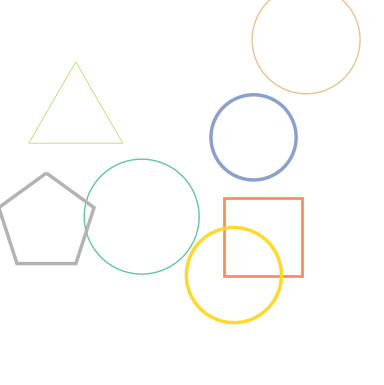[{"shape": "circle", "thickness": 1, "radius": 0.75, "center": [0.368, 0.437]}, {"shape": "square", "thickness": 2, "radius": 0.51, "center": [0.682, 0.385]}, {"shape": "circle", "thickness": 2.5, "radius": 0.55, "center": [0.659, 0.643]}, {"shape": "triangle", "thickness": 0.5, "radius": 0.7, "center": [0.197, 0.699]}, {"shape": "circle", "thickness": 2.5, "radius": 0.62, "center": [0.608, 0.285]}, {"shape": "circle", "thickness": 1, "radius": 0.7, "center": [0.795, 0.897]}, {"shape": "pentagon", "thickness": 2.5, "radius": 0.65, "center": [0.121, 0.421]}]